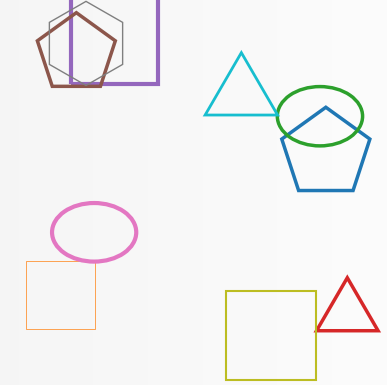[{"shape": "pentagon", "thickness": 2.5, "radius": 0.6, "center": [0.841, 0.602]}, {"shape": "square", "thickness": 0.5, "radius": 0.44, "center": [0.156, 0.234]}, {"shape": "oval", "thickness": 2.5, "radius": 0.55, "center": [0.826, 0.698]}, {"shape": "triangle", "thickness": 2.5, "radius": 0.46, "center": [0.896, 0.187]}, {"shape": "square", "thickness": 3, "radius": 0.56, "center": [0.295, 0.895]}, {"shape": "pentagon", "thickness": 2.5, "radius": 0.53, "center": [0.197, 0.861]}, {"shape": "oval", "thickness": 3, "radius": 0.54, "center": [0.243, 0.397]}, {"shape": "hexagon", "thickness": 1, "radius": 0.55, "center": [0.222, 0.887]}, {"shape": "square", "thickness": 1.5, "radius": 0.58, "center": [0.699, 0.128]}, {"shape": "triangle", "thickness": 2, "radius": 0.54, "center": [0.623, 0.755]}]